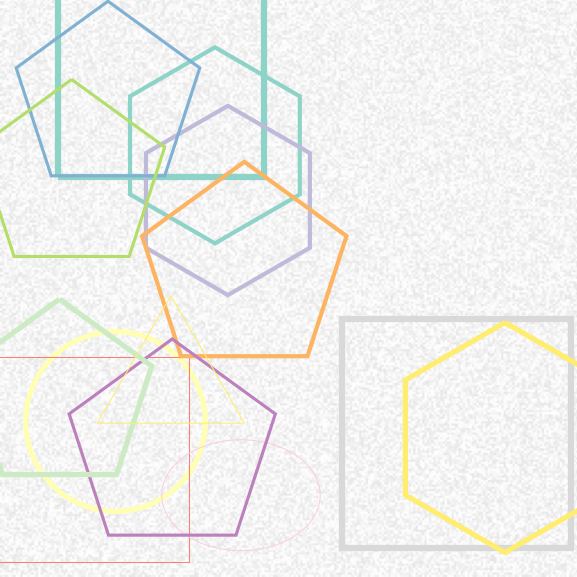[{"shape": "square", "thickness": 3, "radius": 0.89, "center": [0.278, 0.872]}, {"shape": "hexagon", "thickness": 2, "radius": 0.85, "center": [0.372, 0.747]}, {"shape": "circle", "thickness": 2.5, "radius": 0.78, "center": [0.2, 0.269]}, {"shape": "hexagon", "thickness": 2, "radius": 0.82, "center": [0.395, 0.652]}, {"shape": "square", "thickness": 0.5, "radius": 0.89, "center": [0.149, 0.203]}, {"shape": "pentagon", "thickness": 1.5, "radius": 0.84, "center": [0.187, 0.83]}, {"shape": "pentagon", "thickness": 2, "radius": 0.93, "center": [0.423, 0.533]}, {"shape": "pentagon", "thickness": 1.5, "radius": 0.85, "center": [0.124, 0.692]}, {"shape": "oval", "thickness": 0.5, "radius": 0.69, "center": [0.417, 0.142]}, {"shape": "square", "thickness": 3, "radius": 0.99, "center": [0.791, 0.248]}, {"shape": "pentagon", "thickness": 1.5, "radius": 0.94, "center": [0.298, 0.224]}, {"shape": "pentagon", "thickness": 2.5, "radius": 0.84, "center": [0.103, 0.313]}, {"shape": "hexagon", "thickness": 2.5, "radius": 1.0, "center": [0.874, 0.242]}, {"shape": "triangle", "thickness": 0.5, "radius": 0.74, "center": [0.296, 0.34]}]